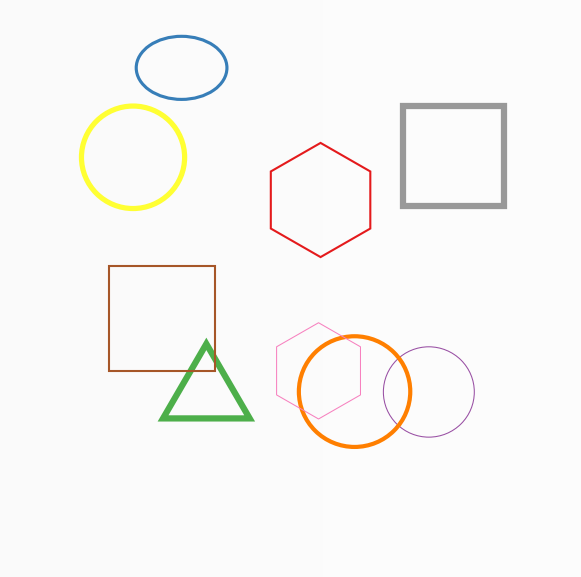[{"shape": "hexagon", "thickness": 1, "radius": 0.49, "center": [0.552, 0.653]}, {"shape": "oval", "thickness": 1.5, "radius": 0.39, "center": [0.312, 0.882]}, {"shape": "triangle", "thickness": 3, "radius": 0.43, "center": [0.355, 0.318]}, {"shape": "circle", "thickness": 0.5, "radius": 0.39, "center": [0.738, 0.32]}, {"shape": "circle", "thickness": 2, "radius": 0.48, "center": [0.61, 0.321]}, {"shape": "circle", "thickness": 2.5, "radius": 0.44, "center": [0.229, 0.727]}, {"shape": "square", "thickness": 1, "radius": 0.46, "center": [0.278, 0.447]}, {"shape": "hexagon", "thickness": 0.5, "radius": 0.42, "center": [0.548, 0.357]}, {"shape": "square", "thickness": 3, "radius": 0.43, "center": [0.781, 0.729]}]